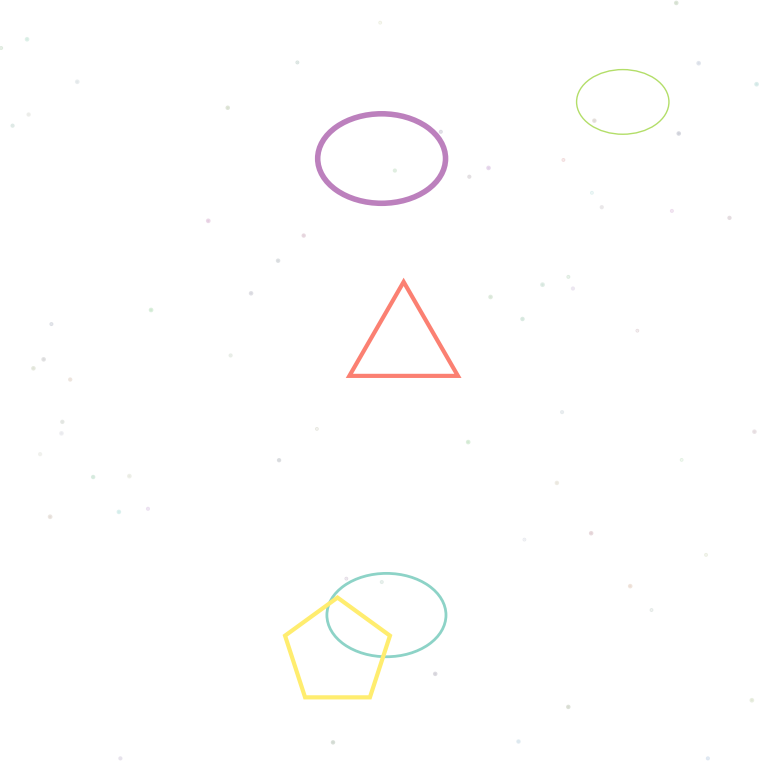[{"shape": "oval", "thickness": 1, "radius": 0.39, "center": [0.502, 0.201]}, {"shape": "triangle", "thickness": 1.5, "radius": 0.41, "center": [0.524, 0.553]}, {"shape": "oval", "thickness": 0.5, "radius": 0.3, "center": [0.809, 0.868]}, {"shape": "oval", "thickness": 2, "radius": 0.42, "center": [0.496, 0.794]}, {"shape": "pentagon", "thickness": 1.5, "radius": 0.36, "center": [0.438, 0.152]}]